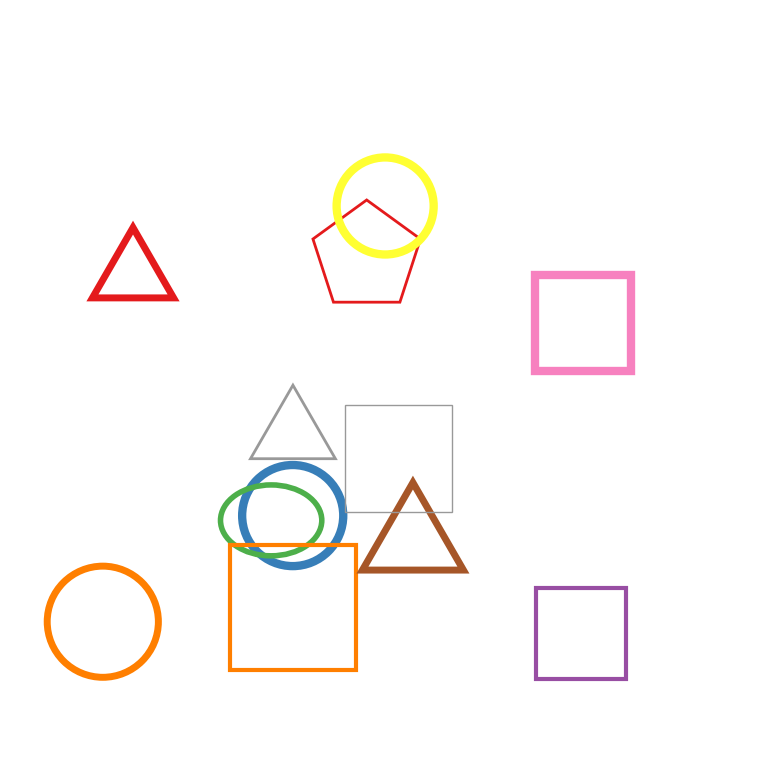[{"shape": "triangle", "thickness": 2.5, "radius": 0.3, "center": [0.173, 0.644]}, {"shape": "pentagon", "thickness": 1, "radius": 0.37, "center": [0.476, 0.667]}, {"shape": "circle", "thickness": 3, "radius": 0.33, "center": [0.38, 0.33]}, {"shape": "oval", "thickness": 2, "radius": 0.33, "center": [0.352, 0.324]}, {"shape": "square", "thickness": 1.5, "radius": 0.29, "center": [0.755, 0.178]}, {"shape": "circle", "thickness": 2.5, "radius": 0.36, "center": [0.134, 0.193]}, {"shape": "square", "thickness": 1.5, "radius": 0.41, "center": [0.381, 0.211]}, {"shape": "circle", "thickness": 3, "radius": 0.32, "center": [0.5, 0.733]}, {"shape": "triangle", "thickness": 2.5, "radius": 0.38, "center": [0.536, 0.298]}, {"shape": "square", "thickness": 3, "radius": 0.31, "center": [0.757, 0.581]}, {"shape": "triangle", "thickness": 1, "radius": 0.32, "center": [0.38, 0.436]}, {"shape": "square", "thickness": 0.5, "radius": 0.35, "center": [0.518, 0.405]}]